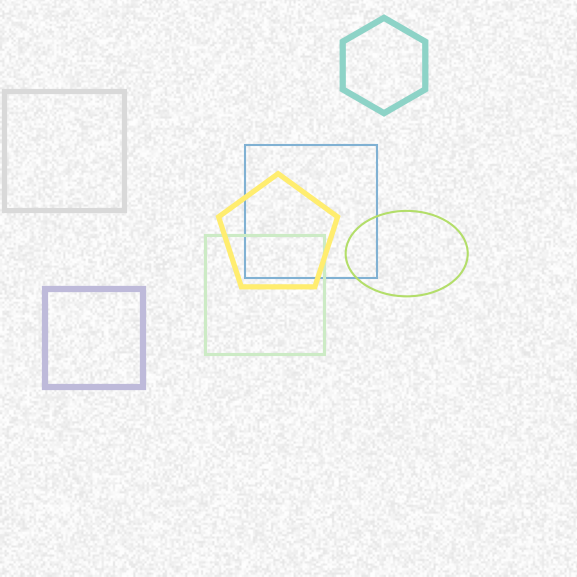[{"shape": "hexagon", "thickness": 3, "radius": 0.41, "center": [0.665, 0.886]}, {"shape": "square", "thickness": 3, "radius": 0.42, "center": [0.163, 0.415]}, {"shape": "square", "thickness": 1, "radius": 0.57, "center": [0.538, 0.633]}, {"shape": "oval", "thickness": 1, "radius": 0.53, "center": [0.704, 0.56]}, {"shape": "square", "thickness": 2.5, "radius": 0.52, "center": [0.111, 0.739]}, {"shape": "square", "thickness": 1.5, "radius": 0.52, "center": [0.458, 0.489]}, {"shape": "pentagon", "thickness": 2.5, "radius": 0.54, "center": [0.482, 0.59]}]